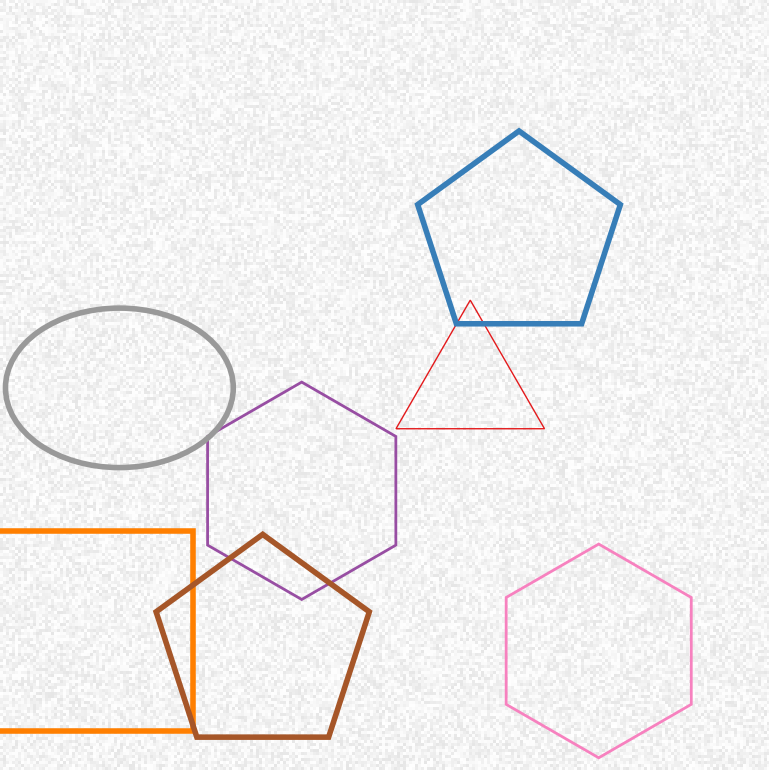[{"shape": "triangle", "thickness": 0.5, "radius": 0.56, "center": [0.611, 0.499]}, {"shape": "pentagon", "thickness": 2, "radius": 0.69, "center": [0.674, 0.691]}, {"shape": "hexagon", "thickness": 1, "radius": 0.71, "center": [0.392, 0.363]}, {"shape": "square", "thickness": 2, "radius": 0.65, "center": [0.122, 0.18]}, {"shape": "pentagon", "thickness": 2, "radius": 0.73, "center": [0.341, 0.16]}, {"shape": "hexagon", "thickness": 1, "radius": 0.69, "center": [0.778, 0.155]}, {"shape": "oval", "thickness": 2, "radius": 0.74, "center": [0.155, 0.496]}]